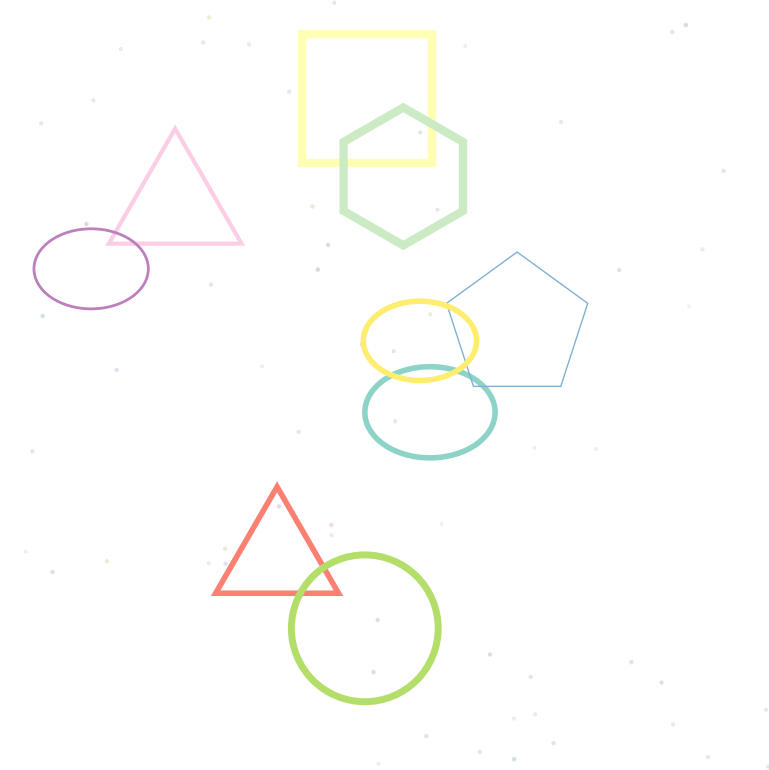[{"shape": "oval", "thickness": 2, "radius": 0.42, "center": [0.558, 0.465]}, {"shape": "square", "thickness": 3, "radius": 0.42, "center": [0.476, 0.872]}, {"shape": "triangle", "thickness": 2, "radius": 0.46, "center": [0.36, 0.276]}, {"shape": "pentagon", "thickness": 0.5, "radius": 0.48, "center": [0.672, 0.576]}, {"shape": "circle", "thickness": 2.5, "radius": 0.48, "center": [0.474, 0.184]}, {"shape": "triangle", "thickness": 1.5, "radius": 0.5, "center": [0.227, 0.733]}, {"shape": "oval", "thickness": 1, "radius": 0.37, "center": [0.118, 0.651]}, {"shape": "hexagon", "thickness": 3, "radius": 0.45, "center": [0.524, 0.771]}, {"shape": "oval", "thickness": 2, "radius": 0.37, "center": [0.545, 0.557]}]